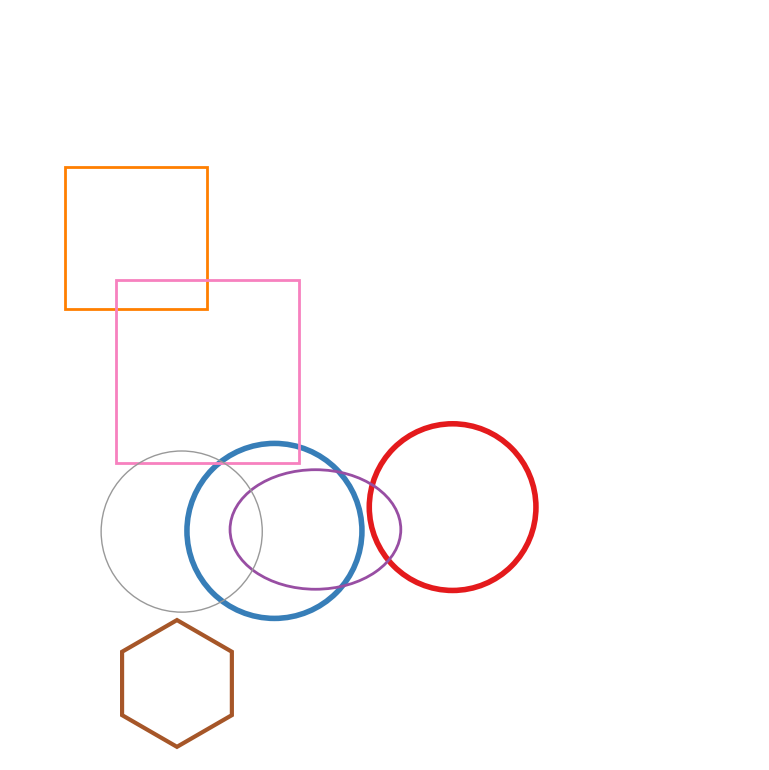[{"shape": "circle", "thickness": 2, "radius": 0.54, "center": [0.588, 0.341]}, {"shape": "circle", "thickness": 2, "radius": 0.57, "center": [0.356, 0.311]}, {"shape": "oval", "thickness": 1, "radius": 0.55, "center": [0.41, 0.312]}, {"shape": "square", "thickness": 1, "radius": 0.46, "center": [0.176, 0.691]}, {"shape": "hexagon", "thickness": 1.5, "radius": 0.41, "center": [0.23, 0.112]}, {"shape": "square", "thickness": 1, "radius": 0.6, "center": [0.269, 0.518]}, {"shape": "circle", "thickness": 0.5, "radius": 0.52, "center": [0.236, 0.31]}]